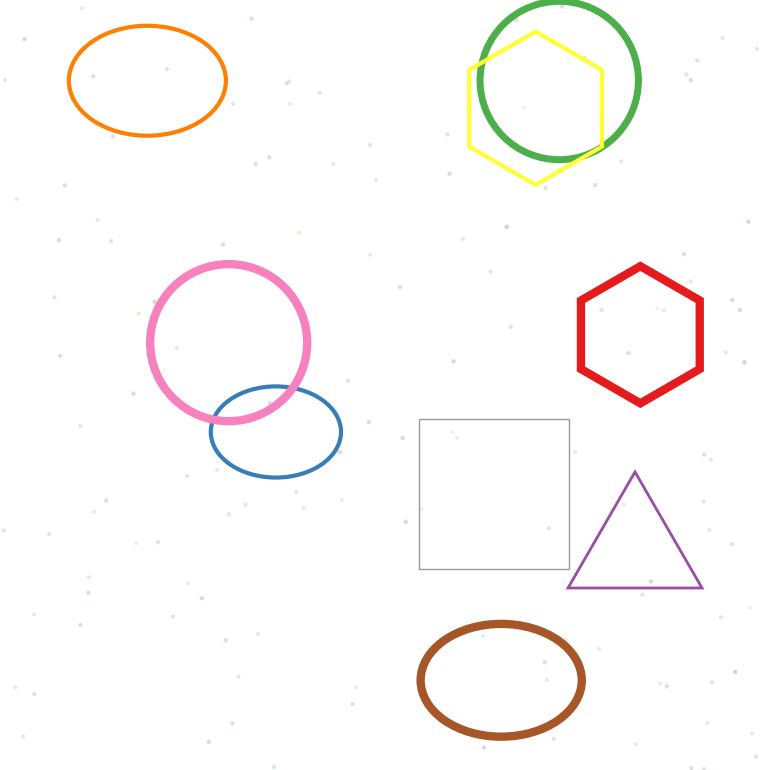[{"shape": "hexagon", "thickness": 3, "radius": 0.45, "center": [0.832, 0.565]}, {"shape": "oval", "thickness": 1.5, "radius": 0.42, "center": [0.358, 0.439]}, {"shape": "circle", "thickness": 2.5, "radius": 0.51, "center": [0.726, 0.895]}, {"shape": "triangle", "thickness": 1, "radius": 0.5, "center": [0.825, 0.287]}, {"shape": "oval", "thickness": 1.5, "radius": 0.51, "center": [0.191, 0.895]}, {"shape": "hexagon", "thickness": 1.5, "radius": 0.5, "center": [0.696, 0.859]}, {"shape": "oval", "thickness": 3, "radius": 0.52, "center": [0.651, 0.117]}, {"shape": "circle", "thickness": 3, "radius": 0.51, "center": [0.297, 0.555]}, {"shape": "square", "thickness": 0.5, "radius": 0.49, "center": [0.642, 0.359]}]